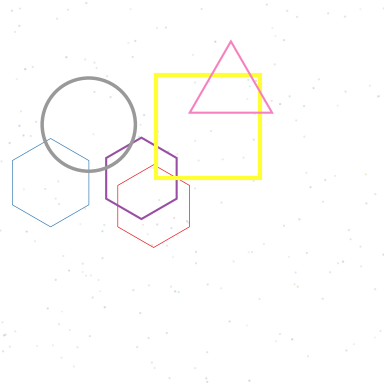[{"shape": "hexagon", "thickness": 0.5, "radius": 0.54, "center": [0.399, 0.465]}, {"shape": "hexagon", "thickness": 0.5, "radius": 0.57, "center": [0.131, 0.525]}, {"shape": "hexagon", "thickness": 1.5, "radius": 0.53, "center": [0.367, 0.537]}, {"shape": "square", "thickness": 3, "radius": 0.67, "center": [0.54, 0.671]}, {"shape": "triangle", "thickness": 1.5, "radius": 0.62, "center": [0.6, 0.769]}, {"shape": "circle", "thickness": 2.5, "radius": 0.61, "center": [0.231, 0.676]}]